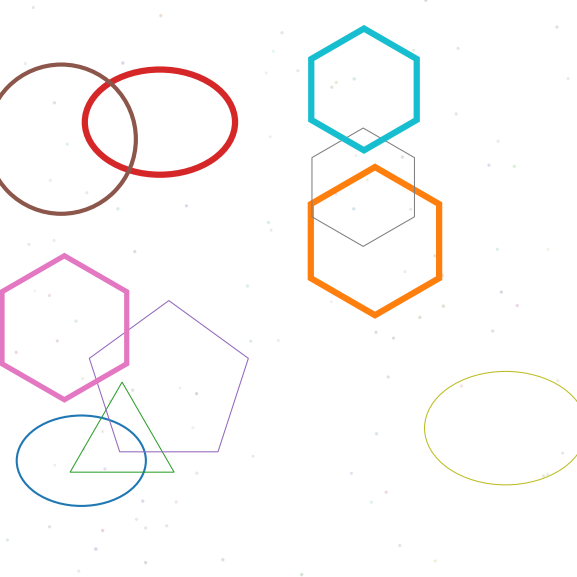[{"shape": "oval", "thickness": 1, "radius": 0.56, "center": [0.141, 0.201]}, {"shape": "hexagon", "thickness": 3, "radius": 0.64, "center": [0.649, 0.582]}, {"shape": "triangle", "thickness": 0.5, "radius": 0.52, "center": [0.211, 0.234]}, {"shape": "oval", "thickness": 3, "radius": 0.65, "center": [0.277, 0.788]}, {"shape": "pentagon", "thickness": 0.5, "radius": 0.72, "center": [0.292, 0.334]}, {"shape": "circle", "thickness": 2, "radius": 0.65, "center": [0.106, 0.758]}, {"shape": "hexagon", "thickness": 2.5, "radius": 0.62, "center": [0.111, 0.432]}, {"shape": "hexagon", "thickness": 0.5, "radius": 0.51, "center": [0.629, 0.675]}, {"shape": "oval", "thickness": 0.5, "radius": 0.7, "center": [0.875, 0.258]}, {"shape": "hexagon", "thickness": 3, "radius": 0.53, "center": [0.63, 0.844]}]